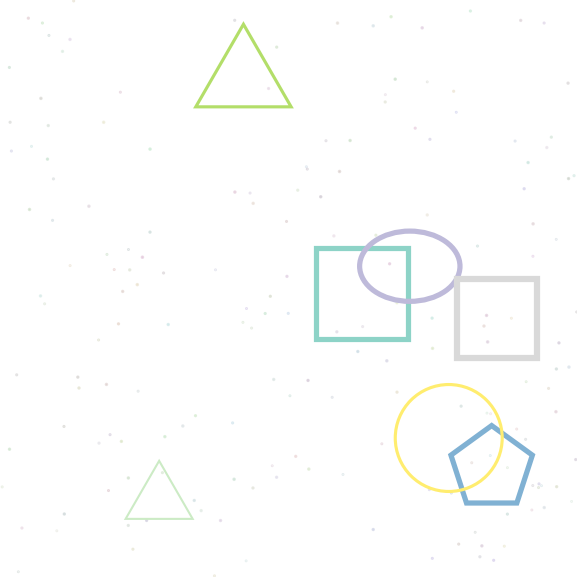[{"shape": "square", "thickness": 2.5, "radius": 0.39, "center": [0.627, 0.491]}, {"shape": "oval", "thickness": 2.5, "radius": 0.43, "center": [0.71, 0.538]}, {"shape": "pentagon", "thickness": 2.5, "radius": 0.37, "center": [0.851, 0.188]}, {"shape": "triangle", "thickness": 1.5, "radius": 0.48, "center": [0.422, 0.862]}, {"shape": "square", "thickness": 3, "radius": 0.34, "center": [0.861, 0.448]}, {"shape": "triangle", "thickness": 1, "radius": 0.34, "center": [0.276, 0.134]}, {"shape": "circle", "thickness": 1.5, "radius": 0.46, "center": [0.777, 0.241]}]